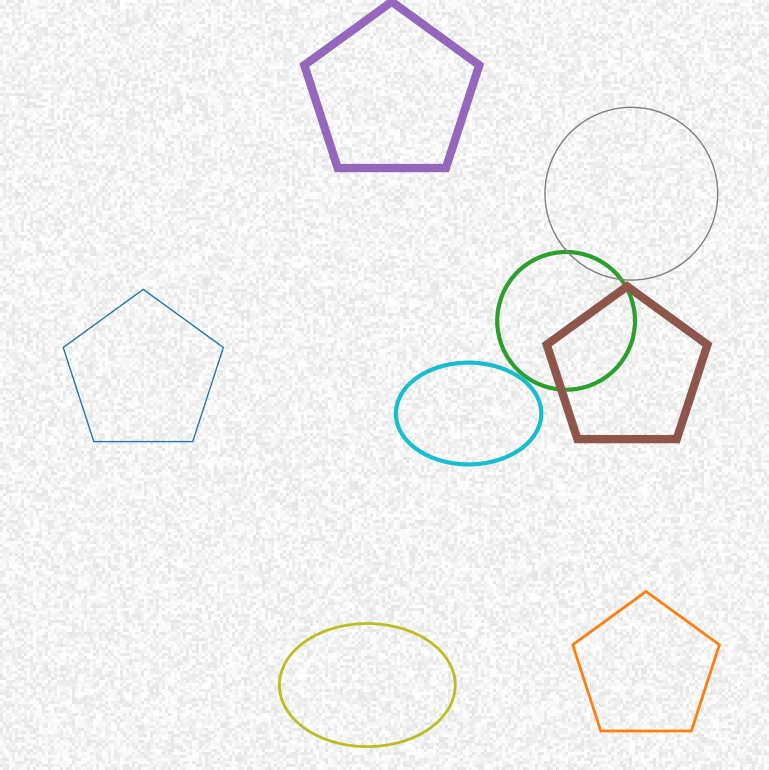[{"shape": "pentagon", "thickness": 0.5, "radius": 0.55, "center": [0.186, 0.515]}, {"shape": "pentagon", "thickness": 1, "radius": 0.5, "center": [0.839, 0.132]}, {"shape": "circle", "thickness": 1.5, "radius": 0.45, "center": [0.735, 0.583]}, {"shape": "pentagon", "thickness": 3, "radius": 0.6, "center": [0.509, 0.878]}, {"shape": "pentagon", "thickness": 3, "radius": 0.55, "center": [0.814, 0.518]}, {"shape": "circle", "thickness": 0.5, "radius": 0.56, "center": [0.82, 0.748]}, {"shape": "oval", "thickness": 1, "radius": 0.57, "center": [0.477, 0.11]}, {"shape": "oval", "thickness": 1.5, "radius": 0.47, "center": [0.609, 0.463]}]